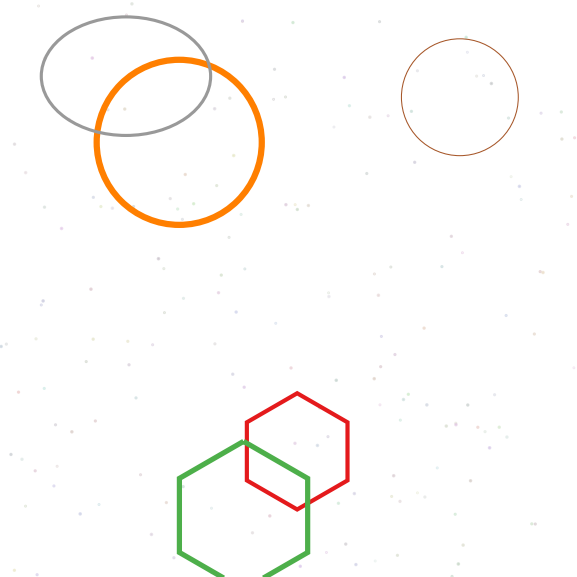[{"shape": "hexagon", "thickness": 2, "radius": 0.5, "center": [0.515, 0.218]}, {"shape": "hexagon", "thickness": 2.5, "radius": 0.64, "center": [0.422, 0.107]}, {"shape": "circle", "thickness": 3, "radius": 0.71, "center": [0.31, 0.753]}, {"shape": "circle", "thickness": 0.5, "radius": 0.51, "center": [0.796, 0.831]}, {"shape": "oval", "thickness": 1.5, "radius": 0.73, "center": [0.218, 0.867]}]